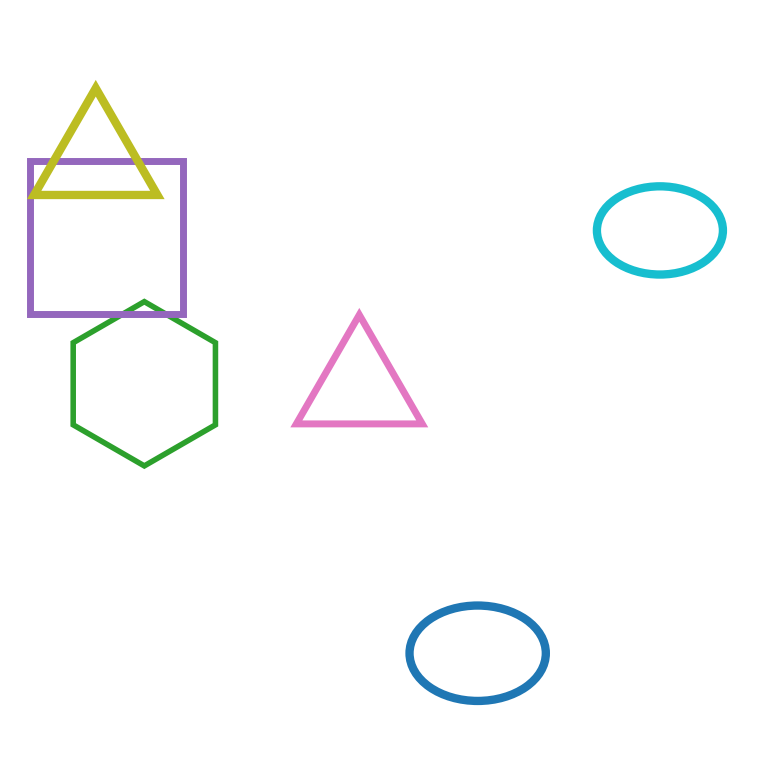[{"shape": "oval", "thickness": 3, "radius": 0.44, "center": [0.62, 0.152]}, {"shape": "hexagon", "thickness": 2, "radius": 0.53, "center": [0.187, 0.502]}, {"shape": "square", "thickness": 2.5, "radius": 0.5, "center": [0.138, 0.692]}, {"shape": "triangle", "thickness": 2.5, "radius": 0.47, "center": [0.467, 0.497]}, {"shape": "triangle", "thickness": 3, "radius": 0.46, "center": [0.124, 0.793]}, {"shape": "oval", "thickness": 3, "radius": 0.41, "center": [0.857, 0.701]}]